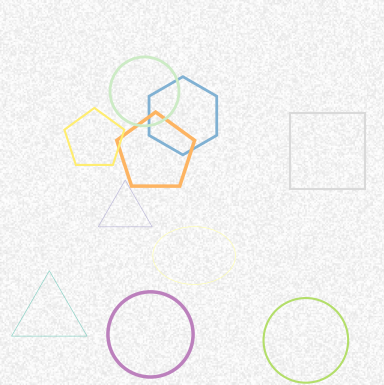[{"shape": "triangle", "thickness": 0.5, "radius": 0.57, "center": [0.128, 0.184]}, {"shape": "oval", "thickness": 0.5, "radius": 0.54, "center": [0.504, 0.336]}, {"shape": "triangle", "thickness": 0.5, "radius": 0.4, "center": [0.325, 0.451]}, {"shape": "hexagon", "thickness": 2, "radius": 0.51, "center": [0.475, 0.699]}, {"shape": "pentagon", "thickness": 2.5, "radius": 0.53, "center": [0.404, 0.603]}, {"shape": "circle", "thickness": 1.5, "radius": 0.55, "center": [0.794, 0.116]}, {"shape": "square", "thickness": 1.5, "radius": 0.49, "center": [0.851, 0.608]}, {"shape": "circle", "thickness": 2.5, "radius": 0.55, "center": [0.391, 0.131]}, {"shape": "circle", "thickness": 2, "radius": 0.45, "center": [0.375, 0.763]}, {"shape": "pentagon", "thickness": 1.5, "radius": 0.41, "center": [0.245, 0.638]}]